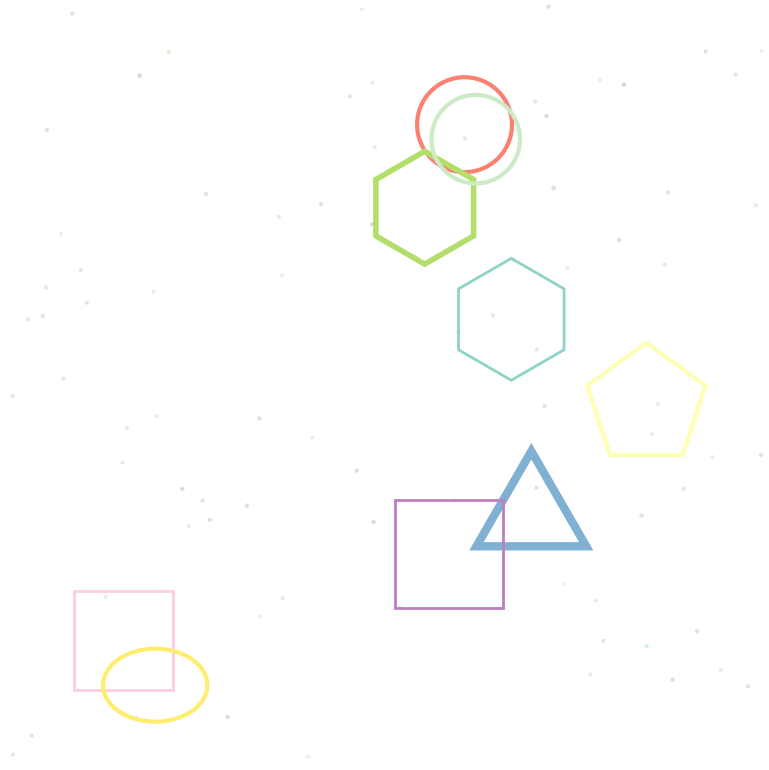[{"shape": "hexagon", "thickness": 1, "radius": 0.4, "center": [0.664, 0.585]}, {"shape": "pentagon", "thickness": 1.5, "radius": 0.4, "center": [0.839, 0.474]}, {"shape": "circle", "thickness": 1.5, "radius": 0.31, "center": [0.603, 0.838]}, {"shape": "triangle", "thickness": 3, "radius": 0.41, "center": [0.69, 0.332]}, {"shape": "hexagon", "thickness": 2, "radius": 0.37, "center": [0.552, 0.73]}, {"shape": "square", "thickness": 1, "radius": 0.32, "center": [0.161, 0.168]}, {"shape": "square", "thickness": 1, "radius": 0.35, "center": [0.583, 0.281]}, {"shape": "circle", "thickness": 1.5, "radius": 0.29, "center": [0.618, 0.819]}, {"shape": "oval", "thickness": 1.5, "radius": 0.34, "center": [0.202, 0.11]}]